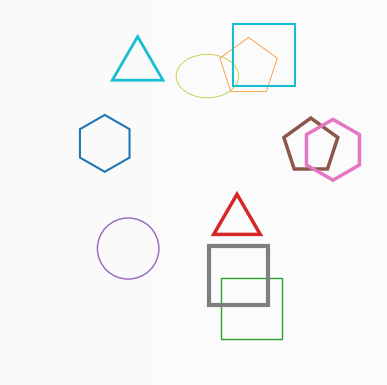[{"shape": "hexagon", "thickness": 1.5, "radius": 0.37, "center": [0.27, 0.628]}, {"shape": "pentagon", "thickness": 0.5, "radius": 0.39, "center": [0.641, 0.825]}, {"shape": "square", "thickness": 1, "radius": 0.4, "center": [0.649, 0.199]}, {"shape": "triangle", "thickness": 2.5, "radius": 0.35, "center": [0.612, 0.426]}, {"shape": "circle", "thickness": 1, "radius": 0.4, "center": [0.331, 0.354]}, {"shape": "pentagon", "thickness": 2.5, "radius": 0.37, "center": [0.802, 0.62]}, {"shape": "hexagon", "thickness": 2.5, "radius": 0.39, "center": [0.859, 0.611]}, {"shape": "square", "thickness": 3, "radius": 0.38, "center": [0.616, 0.285]}, {"shape": "oval", "thickness": 0.5, "radius": 0.4, "center": [0.535, 0.802]}, {"shape": "triangle", "thickness": 2, "radius": 0.38, "center": [0.355, 0.829]}, {"shape": "square", "thickness": 1.5, "radius": 0.4, "center": [0.682, 0.857]}]